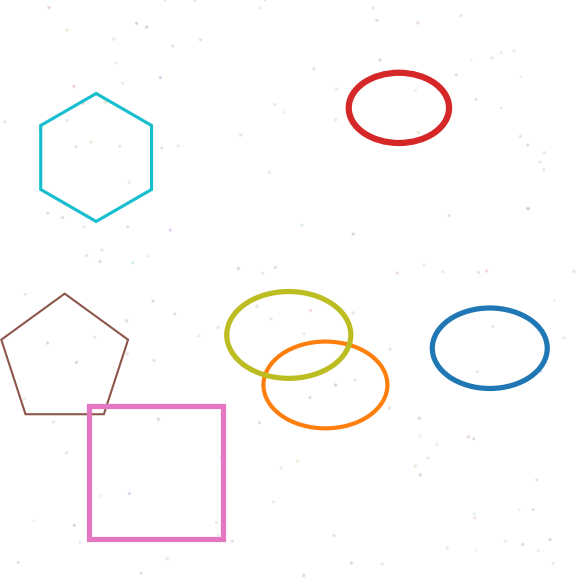[{"shape": "oval", "thickness": 2.5, "radius": 0.5, "center": [0.848, 0.396]}, {"shape": "oval", "thickness": 2, "radius": 0.54, "center": [0.563, 0.333]}, {"shape": "oval", "thickness": 3, "radius": 0.43, "center": [0.691, 0.812]}, {"shape": "pentagon", "thickness": 1, "radius": 0.58, "center": [0.112, 0.375]}, {"shape": "square", "thickness": 2.5, "radius": 0.58, "center": [0.27, 0.181]}, {"shape": "oval", "thickness": 2.5, "radius": 0.54, "center": [0.5, 0.419]}, {"shape": "hexagon", "thickness": 1.5, "radius": 0.55, "center": [0.166, 0.726]}]